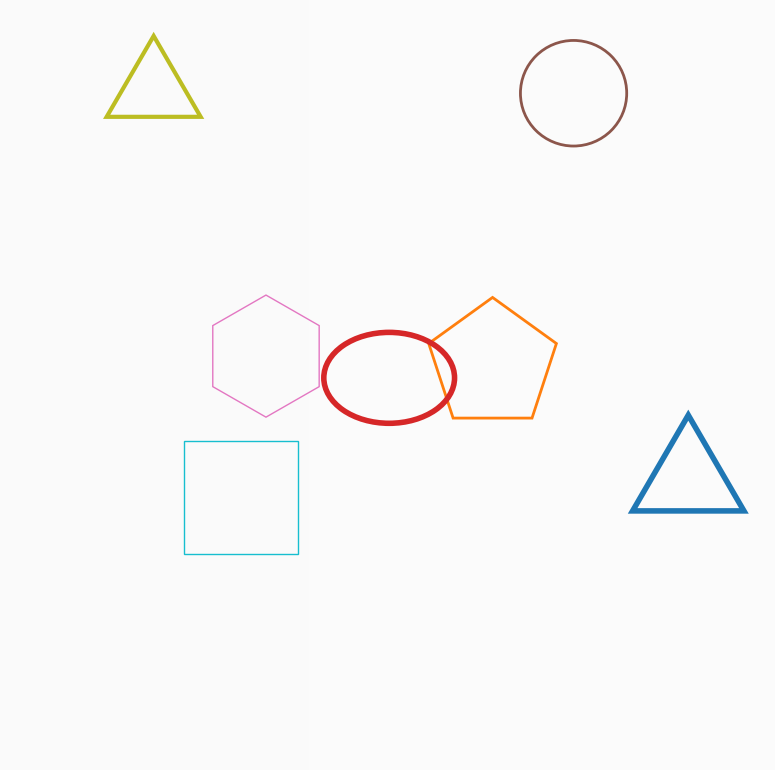[{"shape": "triangle", "thickness": 2, "radius": 0.41, "center": [0.888, 0.378]}, {"shape": "pentagon", "thickness": 1, "radius": 0.43, "center": [0.636, 0.527]}, {"shape": "oval", "thickness": 2, "radius": 0.42, "center": [0.502, 0.509]}, {"shape": "circle", "thickness": 1, "radius": 0.34, "center": [0.74, 0.879]}, {"shape": "hexagon", "thickness": 0.5, "radius": 0.4, "center": [0.343, 0.538]}, {"shape": "triangle", "thickness": 1.5, "radius": 0.35, "center": [0.198, 0.883]}, {"shape": "square", "thickness": 0.5, "radius": 0.37, "center": [0.311, 0.354]}]